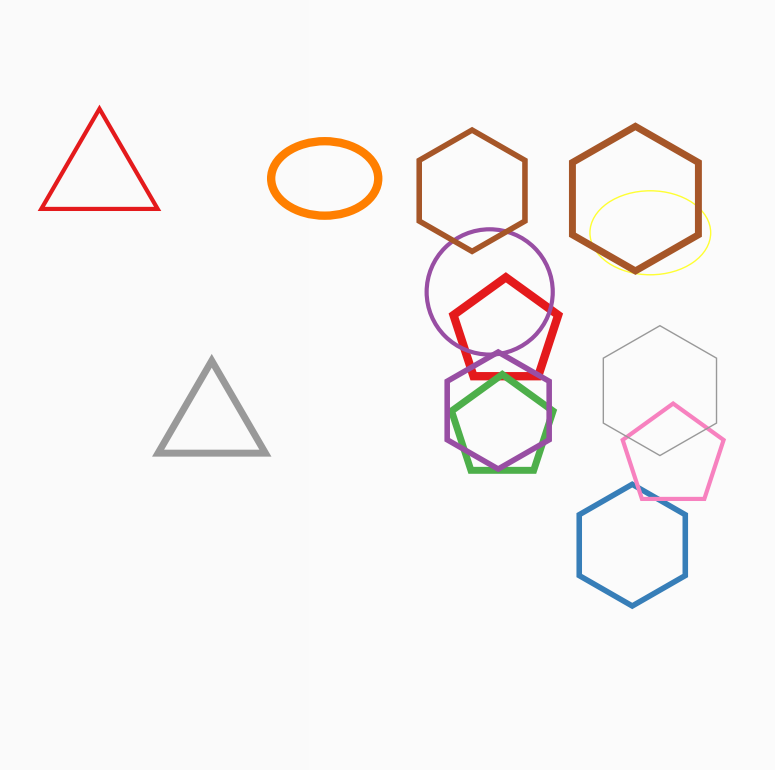[{"shape": "pentagon", "thickness": 3, "radius": 0.36, "center": [0.653, 0.569]}, {"shape": "triangle", "thickness": 1.5, "radius": 0.43, "center": [0.128, 0.772]}, {"shape": "hexagon", "thickness": 2, "radius": 0.4, "center": [0.816, 0.292]}, {"shape": "pentagon", "thickness": 2.5, "radius": 0.34, "center": [0.648, 0.445]}, {"shape": "circle", "thickness": 1.5, "radius": 0.41, "center": [0.632, 0.621]}, {"shape": "hexagon", "thickness": 2, "radius": 0.38, "center": [0.643, 0.467]}, {"shape": "oval", "thickness": 3, "radius": 0.35, "center": [0.419, 0.768]}, {"shape": "oval", "thickness": 0.5, "radius": 0.39, "center": [0.839, 0.698]}, {"shape": "hexagon", "thickness": 2.5, "radius": 0.47, "center": [0.82, 0.742]}, {"shape": "hexagon", "thickness": 2, "radius": 0.39, "center": [0.609, 0.752]}, {"shape": "pentagon", "thickness": 1.5, "radius": 0.34, "center": [0.869, 0.407]}, {"shape": "triangle", "thickness": 2.5, "radius": 0.4, "center": [0.273, 0.451]}, {"shape": "hexagon", "thickness": 0.5, "radius": 0.42, "center": [0.852, 0.493]}]